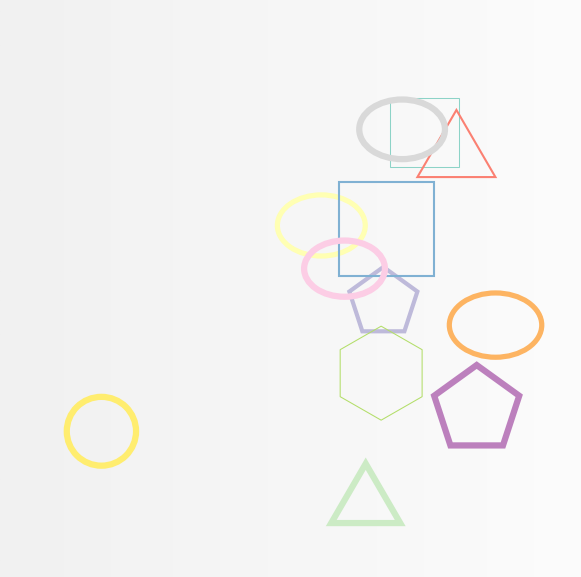[{"shape": "square", "thickness": 0.5, "radius": 0.3, "center": [0.73, 0.769]}, {"shape": "oval", "thickness": 2.5, "radius": 0.38, "center": [0.553, 0.609]}, {"shape": "pentagon", "thickness": 2, "radius": 0.31, "center": [0.66, 0.475]}, {"shape": "triangle", "thickness": 1, "radius": 0.39, "center": [0.785, 0.731]}, {"shape": "square", "thickness": 1, "radius": 0.41, "center": [0.665, 0.603]}, {"shape": "oval", "thickness": 2.5, "radius": 0.4, "center": [0.853, 0.436]}, {"shape": "hexagon", "thickness": 0.5, "radius": 0.41, "center": [0.656, 0.353]}, {"shape": "oval", "thickness": 3, "radius": 0.35, "center": [0.593, 0.534]}, {"shape": "oval", "thickness": 3, "radius": 0.37, "center": [0.692, 0.775]}, {"shape": "pentagon", "thickness": 3, "radius": 0.38, "center": [0.82, 0.29]}, {"shape": "triangle", "thickness": 3, "radius": 0.34, "center": [0.629, 0.128]}, {"shape": "circle", "thickness": 3, "radius": 0.3, "center": [0.174, 0.252]}]